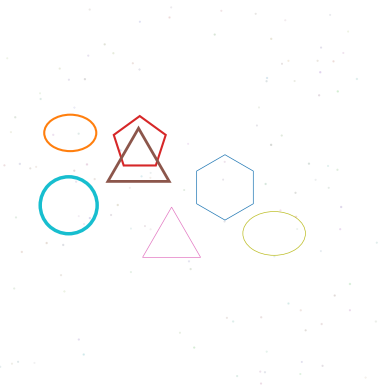[{"shape": "hexagon", "thickness": 0.5, "radius": 0.42, "center": [0.584, 0.513]}, {"shape": "oval", "thickness": 1.5, "radius": 0.34, "center": [0.182, 0.655]}, {"shape": "pentagon", "thickness": 1.5, "radius": 0.35, "center": [0.363, 0.628]}, {"shape": "triangle", "thickness": 2, "radius": 0.46, "center": [0.36, 0.575]}, {"shape": "triangle", "thickness": 0.5, "radius": 0.44, "center": [0.446, 0.375]}, {"shape": "oval", "thickness": 0.5, "radius": 0.41, "center": [0.712, 0.394]}, {"shape": "circle", "thickness": 2.5, "radius": 0.37, "center": [0.178, 0.467]}]